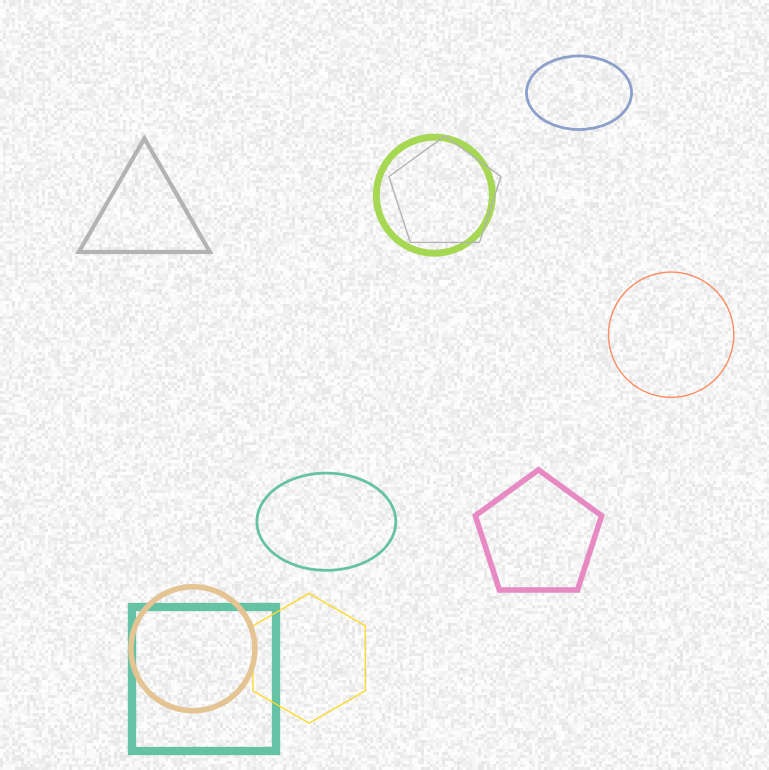[{"shape": "oval", "thickness": 1, "radius": 0.45, "center": [0.424, 0.322]}, {"shape": "square", "thickness": 3, "radius": 0.47, "center": [0.265, 0.118]}, {"shape": "circle", "thickness": 0.5, "radius": 0.41, "center": [0.872, 0.565]}, {"shape": "oval", "thickness": 1, "radius": 0.34, "center": [0.752, 0.88]}, {"shape": "pentagon", "thickness": 2, "radius": 0.43, "center": [0.699, 0.304]}, {"shape": "circle", "thickness": 2.5, "radius": 0.38, "center": [0.564, 0.747]}, {"shape": "hexagon", "thickness": 0.5, "radius": 0.42, "center": [0.401, 0.145]}, {"shape": "circle", "thickness": 2, "radius": 0.4, "center": [0.251, 0.157]}, {"shape": "triangle", "thickness": 1.5, "radius": 0.49, "center": [0.188, 0.722]}, {"shape": "pentagon", "thickness": 0.5, "radius": 0.38, "center": [0.578, 0.747]}]